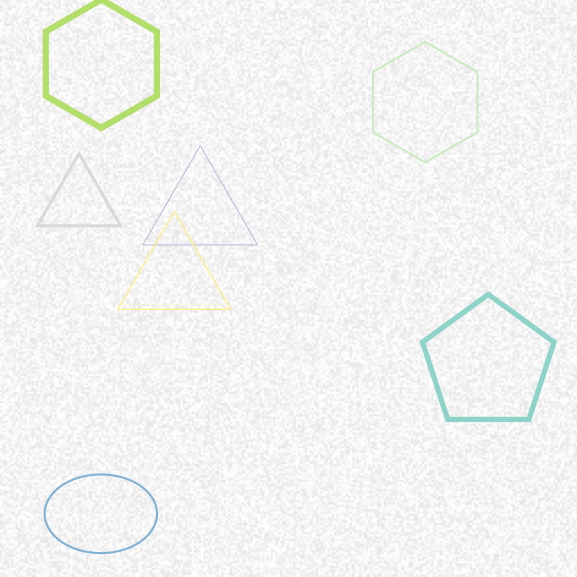[{"shape": "pentagon", "thickness": 2.5, "radius": 0.6, "center": [0.845, 0.37]}, {"shape": "triangle", "thickness": 0.5, "radius": 0.57, "center": [0.347, 0.632]}, {"shape": "oval", "thickness": 1, "radius": 0.49, "center": [0.175, 0.109]}, {"shape": "hexagon", "thickness": 3, "radius": 0.56, "center": [0.176, 0.889]}, {"shape": "triangle", "thickness": 1.5, "radius": 0.42, "center": [0.137, 0.65]}, {"shape": "hexagon", "thickness": 1, "radius": 0.52, "center": [0.736, 0.822]}, {"shape": "triangle", "thickness": 0.5, "radius": 0.56, "center": [0.302, 0.52]}]